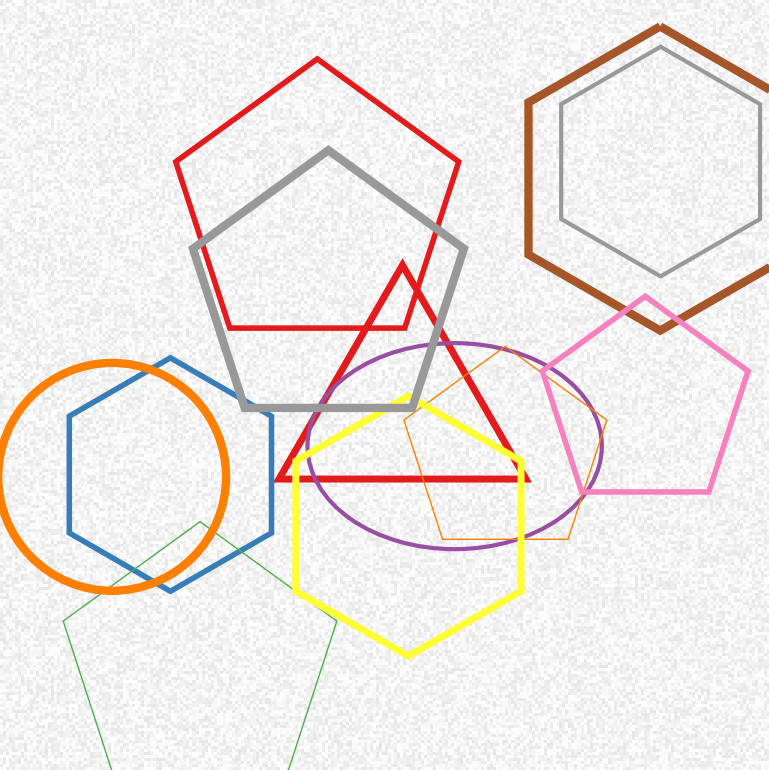[{"shape": "pentagon", "thickness": 2, "radius": 0.97, "center": [0.412, 0.73]}, {"shape": "triangle", "thickness": 2.5, "radius": 0.93, "center": [0.523, 0.47]}, {"shape": "hexagon", "thickness": 2, "radius": 0.76, "center": [0.221, 0.384]}, {"shape": "pentagon", "thickness": 0.5, "radius": 0.93, "center": [0.26, 0.136]}, {"shape": "oval", "thickness": 1.5, "radius": 0.96, "center": [0.59, 0.421]}, {"shape": "pentagon", "thickness": 0.5, "radius": 0.69, "center": [0.656, 0.412]}, {"shape": "circle", "thickness": 3, "radius": 0.74, "center": [0.146, 0.381]}, {"shape": "hexagon", "thickness": 2.5, "radius": 0.84, "center": [0.53, 0.317]}, {"shape": "hexagon", "thickness": 3, "radius": 0.99, "center": [0.857, 0.768]}, {"shape": "pentagon", "thickness": 2, "radius": 0.7, "center": [0.838, 0.475]}, {"shape": "hexagon", "thickness": 1.5, "radius": 0.75, "center": [0.858, 0.79]}, {"shape": "pentagon", "thickness": 3, "radius": 0.92, "center": [0.427, 0.62]}]